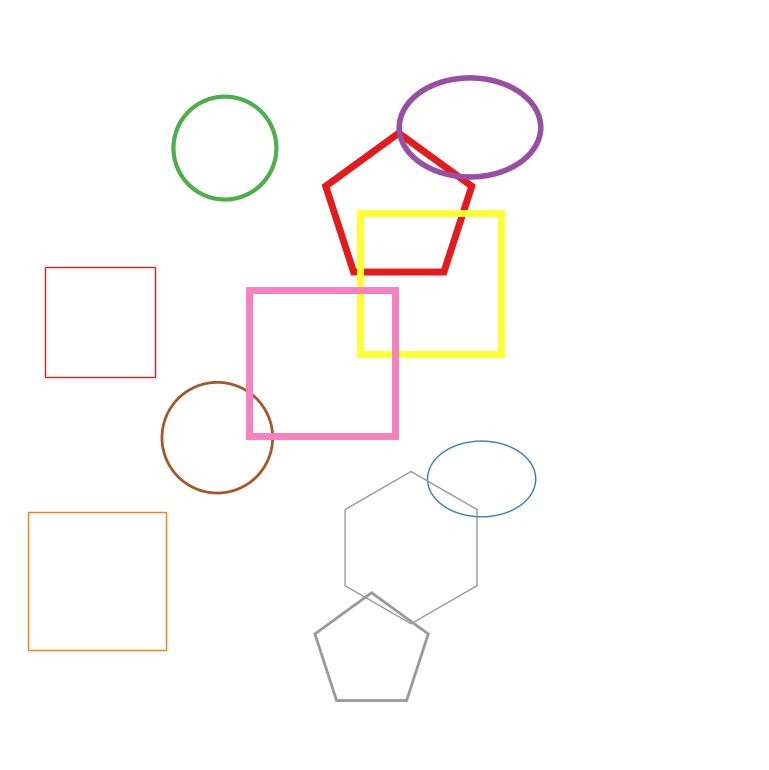[{"shape": "square", "thickness": 0.5, "radius": 0.36, "center": [0.129, 0.582]}, {"shape": "pentagon", "thickness": 2.5, "radius": 0.5, "center": [0.518, 0.727]}, {"shape": "oval", "thickness": 0.5, "radius": 0.35, "center": [0.625, 0.378]}, {"shape": "circle", "thickness": 1.5, "radius": 0.33, "center": [0.292, 0.808]}, {"shape": "oval", "thickness": 2, "radius": 0.46, "center": [0.61, 0.834]}, {"shape": "square", "thickness": 0.5, "radius": 0.45, "center": [0.126, 0.246]}, {"shape": "square", "thickness": 2.5, "radius": 0.46, "center": [0.559, 0.632]}, {"shape": "circle", "thickness": 1, "radius": 0.36, "center": [0.282, 0.432]}, {"shape": "square", "thickness": 2.5, "radius": 0.47, "center": [0.419, 0.529]}, {"shape": "pentagon", "thickness": 1, "radius": 0.39, "center": [0.483, 0.153]}, {"shape": "hexagon", "thickness": 0.5, "radius": 0.49, "center": [0.534, 0.289]}]